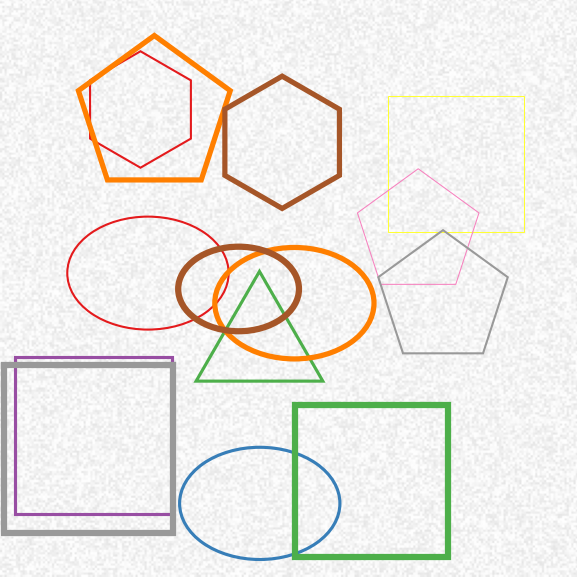[{"shape": "hexagon", "thickness": 1, "radius": 0.5, "center": [0.243, 0.81]}, {"shape": "oval", "thickness": 1, "radius": 0.7, "center": [0.256, 0.526]}, {"shape": "oval", "thickness": 1.5, "radius": 0.69, "center": [0.45, 0.127]}, {"shape": "triangle", "thickness": 1.5, "radius": 0.63, "center": [0.449, 0.403]}, {"shape": "square", "thickness": 3, "radius": 0.66, "center": [0.643, 0.167]}, {"shape": "square", "thickness": 1.5, "radius": 0.68, "center": [0.161, 0.244]}, {"shape": "pentagon", "thickness": 2.5, "radius": 0.69, "center": [0.267, 0.799]}, {"shape": "oval", "thickness": 2.5, "radius": 0.69, "center": [0.51, 0.474]}, {"shape": "square", "thickness": 0.5, "radius": 0.59, "center": [0.79, 0.716]}, {"shape": "hexagon", "thickness": 2.5, "radius": 0.57, "center": [0.489, 0.753]}, {"shape": "oval", "thickness": 3, "radius": 0.52, "center": [0.413, 0.499]}, {"shape": "pentagon", "thickness": 0.5, "radius": 0.55, "center": [0.724, 0.596]}, {"shape": "square", "thickness": 3, "radius": 0.73, "center": [0.154, 0.222]}, {"shape": "pentagon", "thickness": 1, "radius": 0.59, "center": [0.767, 0.483]}]